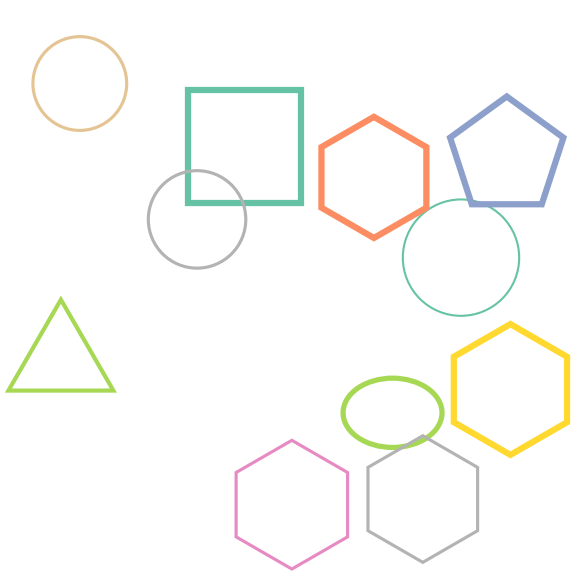[{"shape": "circle", "thickness": 1, "radius": 0.5, "center": [0.798, 0.553]}, {"shape": "square", "thickness": 3, "radius": 0.49, "center": [0.423, 0.746]}, {"shape": "hexagon", "thickness": 3, "radius": 0.52, "center": [0.647, 0.692]}, {"shape": "pentagon", "thickness": 3, "radius": 0.52, "center": [0.878, 0.729]}, {"shape": "hexagon", "thickness": 1.5, "radius": 0.56, "center": [0.505, 0.125]}, {"shape": "triangle", "thickness": 2, "radius": 0.52, "center": [0.105, 0.375]}, {"shape": "oval", "thickness": 2.5, "radius": 0.43, "center": [0.68, 0.284]}, {"shape": "hexagon", "thickness": 3, "radius": 0.57, "center": [0.884, 0.325]}, {"shape": "circle", "thickness": 1.5, "radius": 0.41, "center": [0.138, 0.855]}, {"shape": "hexagon", "thickness": 1.5, "radius": 0.55, "center": [0.732, 0.135]}, {"shape": "circle", "thickness": 1.5, "radius": 0.42, "center": [0.341, 0.619]}]